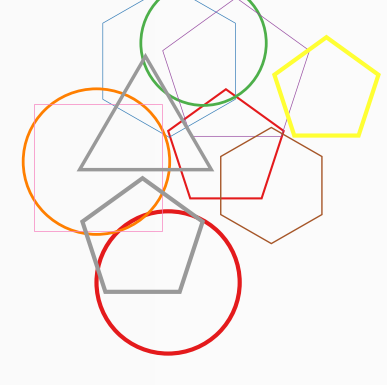[{"shape": "pentagon", "thickness": 1.5, "radius": 0.78, "center": [0.583, 0.611]}, {"shape": "circle", "thickness": 3, "radius": 0.92, "center": [0.434, 0.266]}, {"shape": "hexagon", "thickness": 0.5, "radius": 0.99, "center": [0.436, 0.841]}, {"shape": "circle", "thickness": 2, "radius": 0.81, "center": [0.525, 0.888]}, {"shape": "pentagon", "thickness": 0.5, "radius": 1.0, "center": [0.609, 0.807]}, {"shape": "circle", "thickness": 2, "radius": 0.95, "center": [0.249, 0.58]}, {"shape": "pentagon", "thickness": 3, "radius": 0.71, "center": [0.842, 0.762]}, {"shape": "hexagon", "thickness": 1, "radius": 0.75, "center": [0.7, 0.518]}, {"shape": "square", "thickness": 0.5, "radius": 0.83, "center": [0.252, 0.565]}, {"shape": "pentagon", "thickness": 3, "radius": 0.82, "center": [0.368, 0.374]}, {"shape": "triangle", "thickness": 2.5, "radius": 0.98, "center": [0.375, 0.657]}]